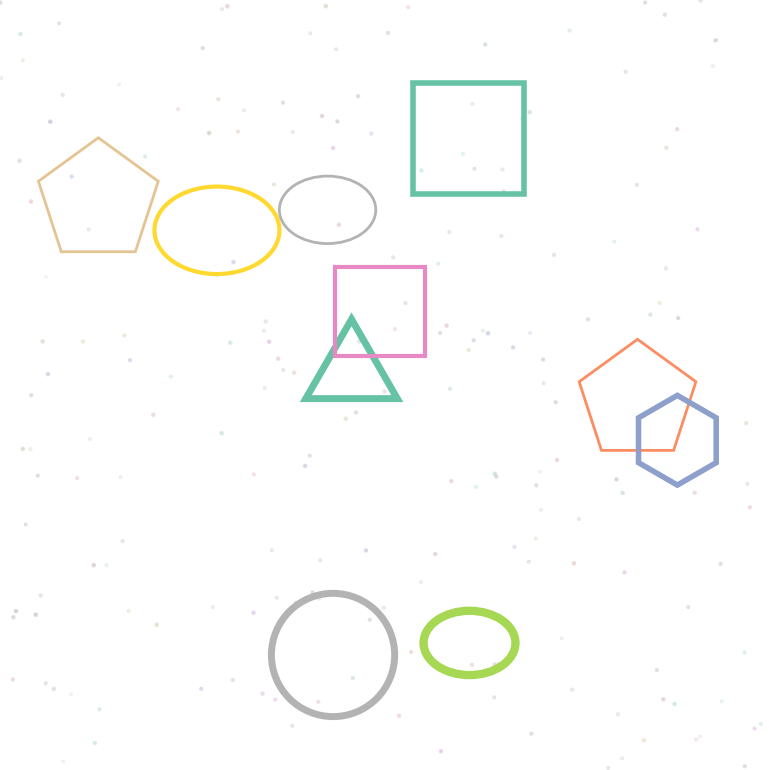[{"shape": "square", "thickness": 2, "radius": 0.36, "center": [0.608, 0.82]}, {"shape": "triangle", "thickness": 2.5, "radius": 0.34, "center": [0.457, 0.517]}, {"shape": "pentagon", "thickness": 1, "radius": 0.4, "center": [0.828, 0.48]}, {"shape": "hexagon", "thickness": 2, "radius": 0.29, "center": [0.88, 0.428]}, {"shape": "square", "thickness": 1.5, "radius": 0.29, "center": [0.493, 0.596]}, {"shape": "oval", "thickness": 3, "radius": 0.3, "center": [0.61, 0.165]}, {"shape": "oval", "thickness": 1.5, "radius": 0.41, "center": [0.282, 0.701]}, {"shape": "pentagon", "thickness": 1, "radius": 0.41, "center": [0.128, 0.739]}, {"shape": "oval", "thickness": 1, "radius": 0.31, "center": [0.425, 0.727]}, {"shape": "circle", "thickness": 2.5, "radius": 0.4, "center": [0.433, 0.149]}]